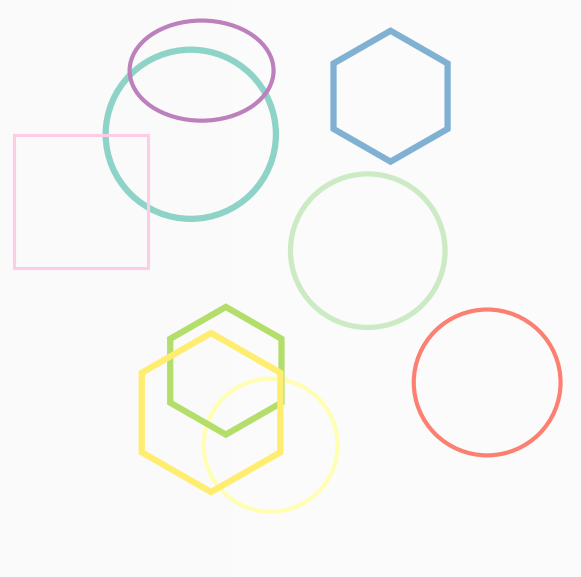[{"shape": "circle", "thickness": 3, "radius": 0.73, "center": [0.328, 0.767]}, {"shape": "circle", "thickness": 2, "radius": 0.58, "center": [0.466, 0.228]}, {"shape": "circle", "thickness": 2, "radius": 0.63, "center": [0.838, 0.337]}, {"shape": "hexagon", "thickness": 3, "radius": 0.57, "center": [0.672, 0.833]}, {"shape": "hexagon", "thickness": 3, "radius": 0.55, "center": [0.389, 0.357]}, {"shape": "square", "thickness": 1.5, "radius": 0.58, "center": [0.139, 0.651]}, {"shape": "oval", "thickness": 2, "radius": 0.62, "center": [0.347, 0.877]}, {"shape": "circle", "thickness": 2.5, "radius": 0.66, "center": [0.633, 0.565]}, {"shape": "hexagon", "thickness": 3, "radius": 0.69, "center": [0.363, 0.285]}]